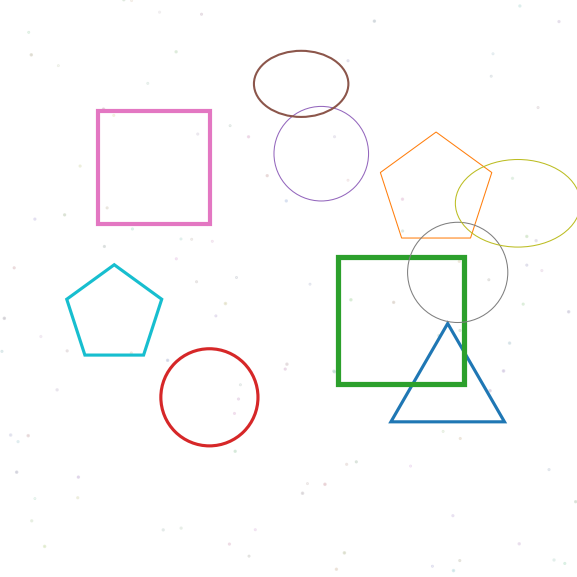[{"shape": "triangle", "thickness": 1.5, "radius": 0.57, "center": [0.775, 0.325]}, {"shape": "pentagon", "thickness": 0.5, "radius": 0.51, "center": [0.755, 0.669]}, {"shape": "square", "thickness": 2.5, "radius": 0.55, "center": [0.695, 0.444]}, {"shape": "circle", "thickness": 1.5, "radius": 0.42, "center": [0.363, 0.311]}, {"shape": "circle", "thickness": 0.5, "radius": 0.41, "center": [0.556, 0.733]}, {"shape": "oval", "thickness": 1, "radius": 0.41, "center": [0.521, 0.854]}, {"shape": "square", "thickness": 2, "radius": 0.49, "center": [0.267, 0.709]}, {"shape": "circle", "thickness": 0.5, "radius": 0.43, "center": [0.793, 0.527]}, {"shape": "oval", "thickness": 0.5, "radius": 0.54, "center": [0.897, 0.647]}, {"shape": "pentagon", "thickness": 1.5, "radius": 0.43, "center": [0.198, 0.454]}]